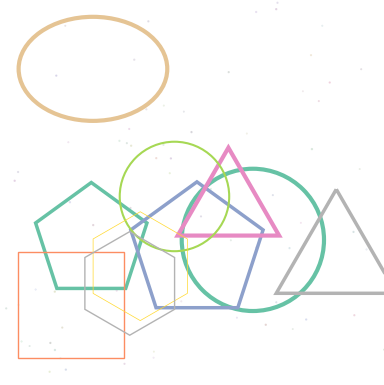[{"shape": "pentagon", "thickness": 2.5, "radius": 0.76, "center": [0.237, 0.374]}, {"shape": "circle", "thickness": 3, "radius": 0.92, "center": [0.657, 0.377]}, {"shape": "square", "thickness": 1, "radius": 0.69, "center": [0.185, 0.208]}, {"shape": "pentagon", "thickness": 2.5, "radius": 0.9, "center": [0.512, 0.347]}, {"shape": "triangle", "thickness": 3, "radius": 0.76, "center": [0.593, 0.464]}, {"shape": "circle", "thickness": 1.5, "radius": 0.71, "center": [0.453, 0.49]}, {"shape": "hexagon", "thickness": 0.5, "radius": 0.71, "center": [0.364, 0.309]}, {"shape": "oval", "thickness": 3, "radius": 0.97, "center": [0.241, 0.821]}, {"shape": "triangle", "thickness": 2.5, "radius": 0.9, "center": [0.873, 0.328]}, {"shape": "hexagon", "thickness": 1, "radius": 0.67, "center": [0.337, 0.264]}]